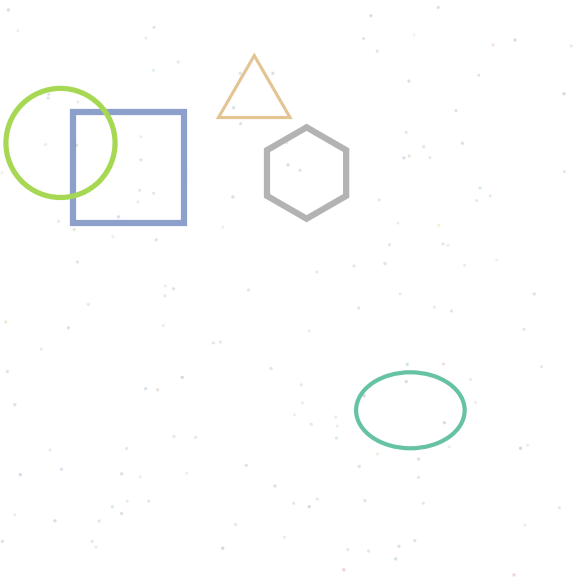[{"shape": "oval", "thickness": 2, "radius": 0.47, "center": [0.711, 0.289]}, {"shape": "square", "thickness": 3, "radius": 0.48, "center": [0.223, 0.708]}, {"shape": "circle", "thickness": 2.5, "radius": 0.47, "center": [0.105, 0.752]}, {"shape": "triangle", "thickness": 1.5, "radius": 0.36, "center": [0.44, 0.831]}, {"shape": "hexagon", "thickness": 3, "radius": 0.4, "center": [0.531, 0.7]}]